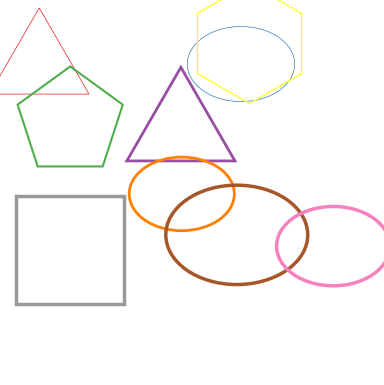[{"shape": "triangle", "thickness": 0.5, "radius": 0.75, "center": [0.102, 0.83]}, {"shape": "oval", "thickness": 0.5, "radius": 0.7, "center": [0.626, 0.834]}, {"shape": "pentagon", "thickness": 1.5, "radius": 0.72, "center": [0.182, 0.684]}, {"shape": "triangle", "thickness": 2, "radius": 0.81, "center": [0.47, 0.663]}, {"shape": "oval", "thickness": 2, "radius": 0.68, "center": [0.472, 0.496]}, {"shape": "hexagon", "thickness": 1, "radius": 0.78, "center": [0.648, 0.887]}, {"shape": "oval", "thickness": 2.5, "radius": 0.92, "center": [0.615, 0.39]}, {"shape": "oval", "thickness": 2.5, "radius": 0.74, "center": [0.866, 0.361]}, {"shape": "square", "thickness": 2.5, "radius": 0.7, "center": [0.183, 0.35]}]